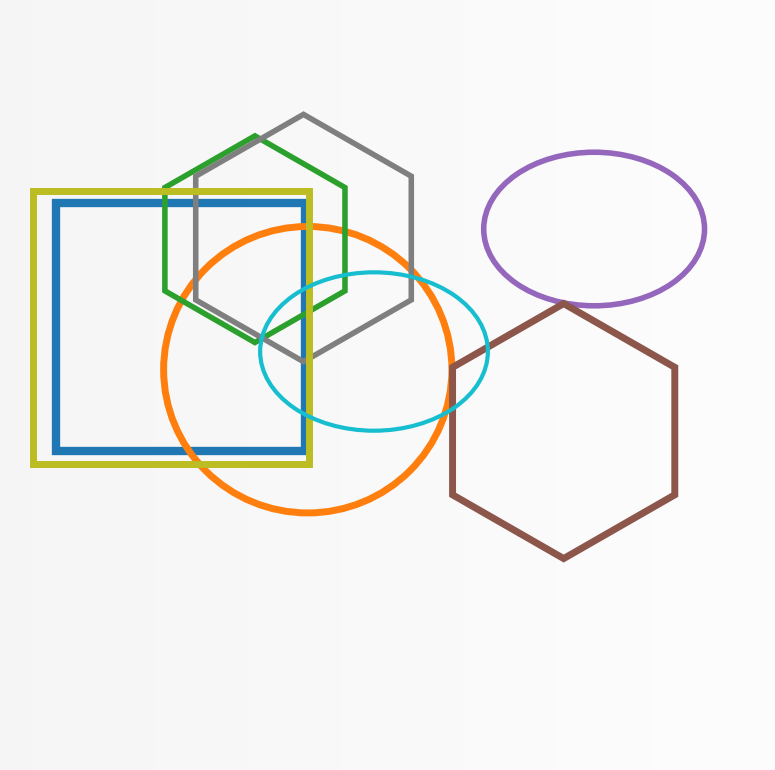[{"shape": "square", "thickness": 3, "radius": 0.8, "center": [0.233, 0.576]}, {"shape": "circle", "thickness": 2.5, "radius": 0.93, "center": [0.397, 0.52]}, {"shape": "hexagon", "thickness": 2, "radius": 0.67, "center": [0.329, 0.689]}, {"shape": "oval", "thickness": 2, "radius": 0.71, "center": [0.767, 0.703]}, {"shape": "hexagon", "thickness": 2.5, "radius": 0.83, "center": [0.727, 0.44]}, {"shape": "hexagon", "thickness": 2, "radius": 0.8, "center": [0.392, 0.691]}, {"shape": "square", "thickness": 2.5, "radius": 0.89, "center": [0.221, 0.575]}, {"shape": "oval", "thickness": 1.5, "radius": 0.73, "center": [0.483, 0.543]}]